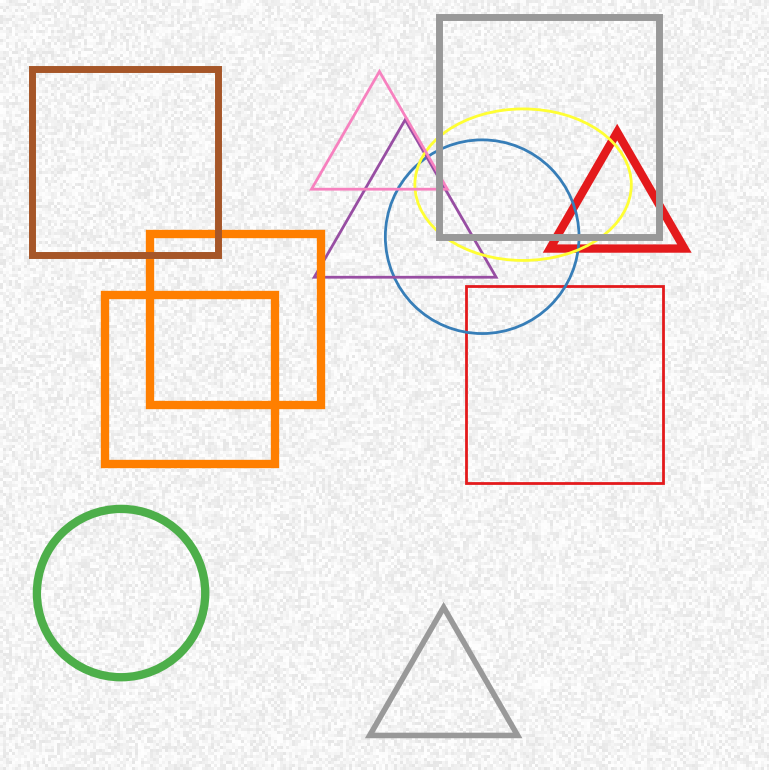[{"shape": "triangle", "thickness": 3, "radius": 0.5, "center": [0.802, 0.728]}, {"shape": "square", "thickness": 1, "radius": 0.64, "center": [0.734, 0.501]}, {"shape": "circle", "thickness": 1, "radius": 0.63, "center": [0.626, 0.693]}, {"shape": "circle", "thickness": 3, "radius": 0.55, "center": [0.157, 0.23]}, {"shape": "triangle", "thickness": 1, "radius": 0.68, "center": [0.526, 0.708]}, {"shape": "square", "thickness": 3, "radius": 0.55, "center": [0.247, 0.507]}, {"shape": "square", "thickness": 3, "radius": 0.55, "center": [0.306, 0.585]}, {"shape": "oval", "thickness": 1, "radius": 0.7, "center": [0.679, 0.76]}, {"shape": "square", "thickness": 2.5, "radius": 0.6, "center": [0.162, 0.79]}, {"shape": "triangle", "thickness": 1, "radius": 0.51, "center": [0.493, 0.805]}, {"shape": "triangle", "thickness": 2, "radius": 0.55, "center": [0.576, 0.1]}, {"shape": "square", "thickness": 2.5, "radius": 0.71, "center": [0.713, 0.835]}]